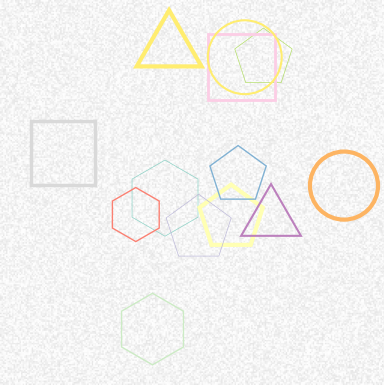[{"shape": "hexagon", "thickness": 0.5, "radius": 0.49, "center": [0.429, 0.485]}, {"shape": "pentagon", "thickness": 3, "radius": 0.43, "center": [0.6, 0.434]}, {"shape": "pentagon", "thickness": 0.5, "radius": 0.44, "center": [0.516, 0.407]}, {"shape": "hexagon", "thickness": 1, "radius": 0.35, "center": [0.353, 0.443]}, {"shape": "pentagon", "thickness": 1, "radius": 0.38, "center": [0.618, 0.545]}, {"shape": "circle", "thickness": 3, "radius": 0.44, "center": [0.893, 0.518]}, {"shape": "pentagon", "thickness": 0.5, "radius": 0.39, "center": [0.684, 0.849]}, {"shape": "square", "thickness": 2, "radius": 0.43, "center": [0.627, 0.826]}, {"shape": "square", "thickness": 2.5, "radius": 0.41, "center": [0.164, 0.602]}, {"shape": "triangle", "thickness": 1.5, "radius": 0.45, "center": [0.704, 0.432]}, {"shape": "hexagon", "thickness": 1, "radius": 0.46, "center": [0.396, 0.145]}, {"shape": "triangle", "thickness": 3, "radius": 0.49, "center": [0.439, 0.876]}, {"shape": "circle", "thickness": 1.5, "radius": 0.48, "center": [0.636, 0.851]}]